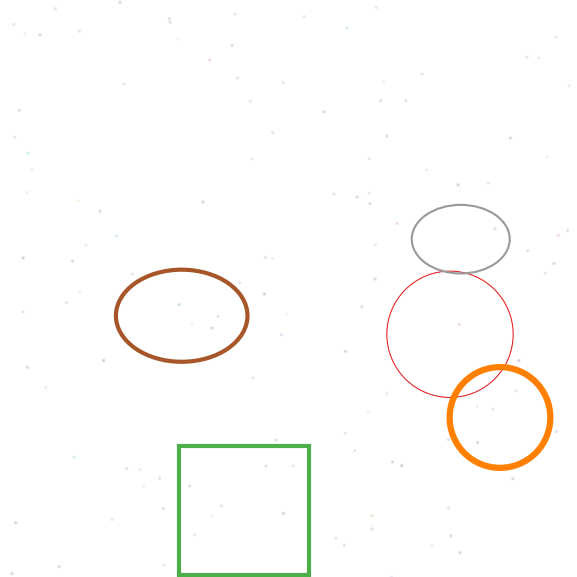[{"shape": "circle", "thickness": 0.5, "radius": 0.55, "center": [0.779, 0.42]}, {"shape": "square", "thickness": 2, "radius": 0.56, "center": [0.422, 0.115]}, {"shape": "circle", "thickness": 3, "radius": 0.44, "center": [0.866, 0.276]}, {"shape": "oval", "thickness": 2, "radius": 0.57, "center": [0.315, 0.452]}, {"shape": "oval", "thickness": 1, "radius": 0.42, "center": [0.798, 0.585]}]